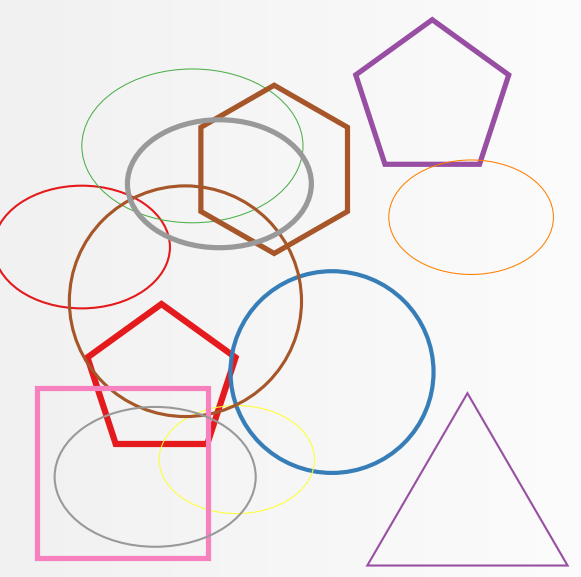[{"shape": "pentagon", "thickness": 3, "radius": 0.67, "center": [0.278, 0.339]}, {"shape": "oval", "thickness": 1, "radius": 0.76, "center": [0.141, 0.571]}, {"shape": "circle", "thickness": 2, "radius": 0.87, "center": [0.571, 0.355]}, {"shape": "oval", "thickness": 0.5, "radius": 0.95, "center": [0.331, 0.747]}, {"shape": "pentagon", "thickness": 2.5, "radius": 0.69, "center": [0.744, 0.827]}, {"shape": "triangle", "thickness": 1, "radius": 0.99, "center": [0.804, 0.119]}, {"shape": "oval", "thickness": 0.5, "radius": 0.71, "center": [0.811, 0.623]}, {"shape": "oval", "thickness": 0.5, "radius": 0.67, "center": [0.407, 0.203]}, {"shape": "circle", "thickness": 1.5, "radius": 1.0, "center": [0.319, 0.478]}, {"shape": "hexagon", "thickness": 2.5, "radius": 0.73, "center": [0.472, 0.706]}, {"shape": "square", "thickness": 2.5, "radius": 0.74, "center": [0.211, 0.181]}, {"shape": "oval", "thickness": 1, "radius": 0.86, "center": [0.267, 0.173]}, {"shape": "oval", "thickness": 2.5, "radius": 0.79, "center": [0.377, 0.681]}]